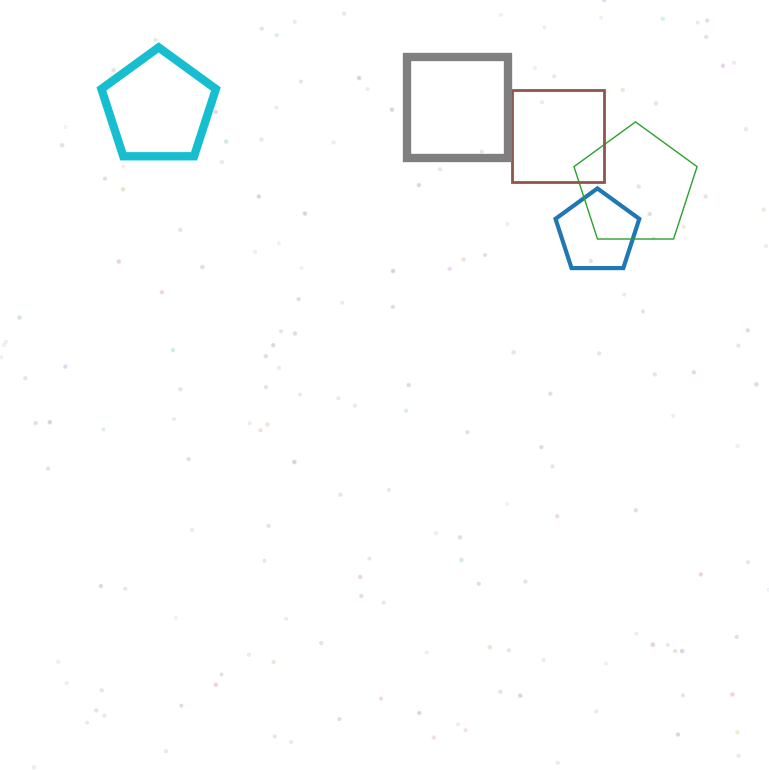[{"shape": "pentagon", "thickness": 1.5, "radius": 0.29, "center": [0.776, 0.698]}, {"shape": "pentagon", "thickness": 0.5, "radius": 0.42, "center": [0.825, 0.758]}, {"shape": "square", "thickness": 1, "radius": 0.3, "center": [0.725, 0.823]}, {"shape": "square", "thickness": 3, "radius": 0.33, "center": [0.594, 0.86]}, {"shape": "pentagon", "thickness": 3, "radius": 0.39, "center": [0.206, 0.86]}]